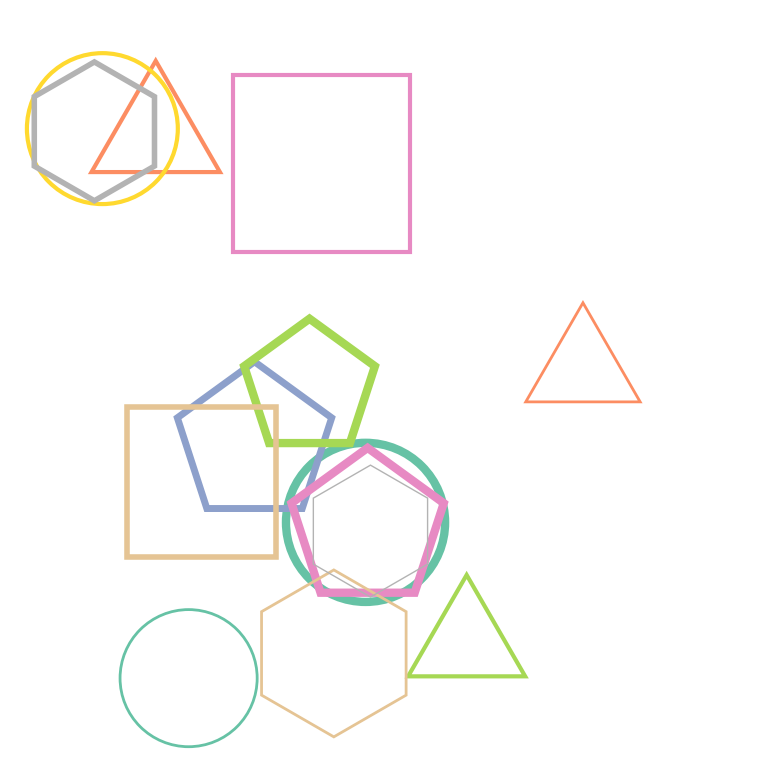[{"shape": "circle", "thickness": 3, "radius": 0.52, "center": [0.475, 0.322]}, {"shape": "circle", "thickness": 1, "radius": 0.45, "center": [0.245, 0.119]}, {"shape": "triangle", "thickness": 1, "radius": 0.43, "center": [0.757, 0.521]}, {"shape": "triangle", "thickness": 1.5, "radius": 0.48, "center": [0.202, 0.825]}, {"shape": "pentagon", "thickness": 2.5, "radius": 0.53, "center": [0.331, 0.425]}, {"shape": "square", "thickness": 1.5, "radius": 0.57, "center": [0.417, 0.788]}, {"shape": "pentagon", "thickness": 3, "radius": 0.52, "center": [0.477, 0.314]}, {"shape": "triangle", "thickness": 1.5, "radius": 0.44, "center": [0.606, 0.166]}, {"shape": "pentagon", "thickness": 3, "radius": 0.45, "center": [0.402, 0.497]}, {"shape": "circle", "thickness": 1.5, "radius": 0.49, "center": [0.133, 0.833]}, {"shape": "hexagon", "thickness": 1, "radius": 0.54, "center": [0.434, 0.151]}, {"shape": "square", "thickness": 2, "radius": 0.48, "center": [0.262, 0.374]}, {"shape": "hexagon", "thickness": 0.5, "radius": 0.43, "center": [0.481, 0.31]}, {"shape": "hexagon", "thickness": 2, "radius": 0.45, "center": [0.123, 0.829]}]